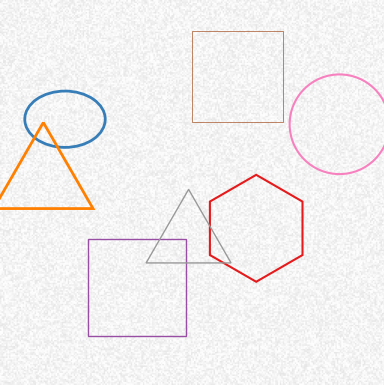[{"shape": "hexagon", "thickness": 1.5, "radius": 0.69, "center": [0.665, 0.407]}, {"shape": "oval", "thickness": 2, "radius": 0.52, "center": [0.169, 0.69]}, {"shape": "square", "thickness": 1, "radius": 0.63, "center": [0.356, 0.253]}, {"shape": "triangle", "thickness": 2, "radius": 0.75, "center": [0.113, 0.533]}, {"shape": "square", "thickness": 0.5, "radius": 0.59, "center": [0.617, 0.801]}, {"shape": "circle", "thickness": 1.5, "radius": 0.65, "center": [0.882, 0.677]}, {"shape": "triangle", "thickness": 1, "radius": 0.64, "center": [0.49, 0.381]}]